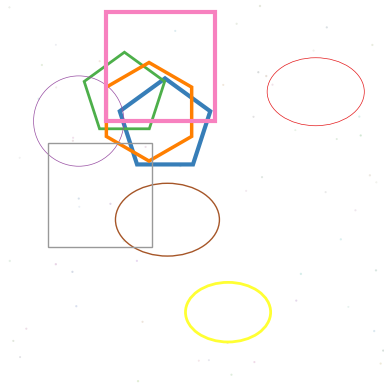[{"shape": "oval", "thickness": 0.5, "radius": 0.63, "center": [0.82, 0.762]}, {"shape": "pentagon", "thickness": 3, "radius": 0.62, "center": [0.429, 0.673]}, {"shape": "pentagon", "thickness": 2, "radius": 0.55, "center": [0.323, 0.754]}, {"shape": "circle", "thickness": 0.5, "radius": 0.59, "center": [0.205, 0.686]}, {"shape": "hexagon", "thickness": 2.5, "radius": 0.64, "center": [0.387, 0.71]}, {"shape": "oval", "thickness": 2, "radius": 0.55, "center": [0.592, 0.189]}, {"shape": "oval", "thickness": 1, "radius": 0.68, "center": [0.435, 0.429]}, {"shape": "square", "thickness": 3, "radius": 0.7, "center": [0.417, 0.828]}, {"shape": "square", "thickness": 1, "radius": 0.68, "center": [0.26, 0.494]}]